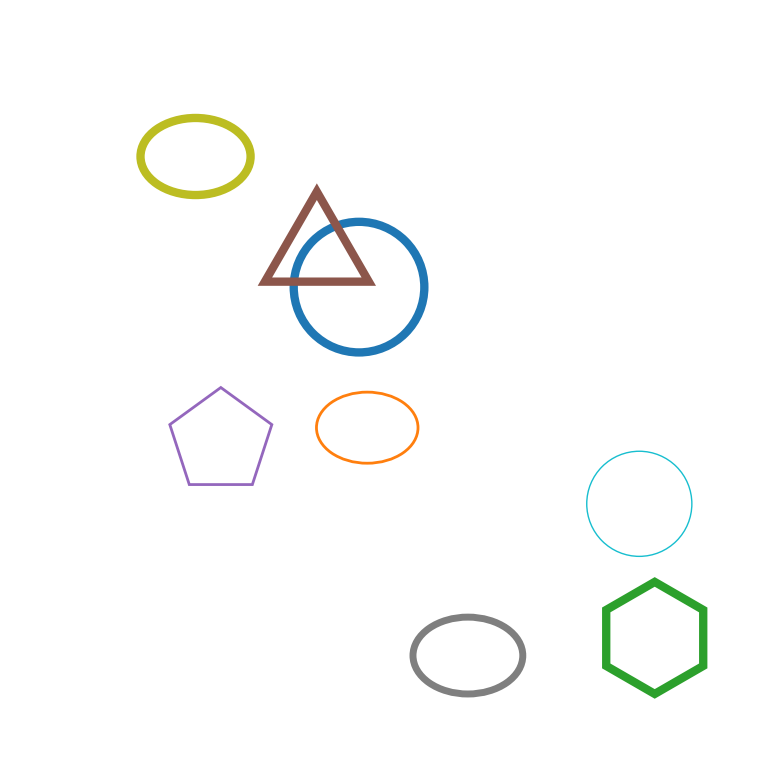[{"shape": "circle", "thickness": 3, "radius": 0.42, "center": [0.466, 0.627]}, {"shape": "oval", "thickness": 1, "radius": 0.33, "center": [0.477, 0.445]}, {"shape": "hexagon", "thickness": 3, "radius": 0.36, "center": [0.85, 0.172]}, {"shape": "pentagon", "thickness": 1, "radius": 0.35, "center": [0.287, 0.427]}, {"shape": "triangle", "thickness": 3, "radius": 0.39, "center": [0.411, 0.673]}, {"shape": "oval", "thickness": 2.5, "radius": 0.36, "center": [0.608, 0.149]}, {"shape": "oval", "thickness": 3, "radius": 0.36, "center": [0.254, 0.797]}, {"shape": "circle", "thickness": 0.5, "radius": 0.34, "center": [0.83, 0.346]}]